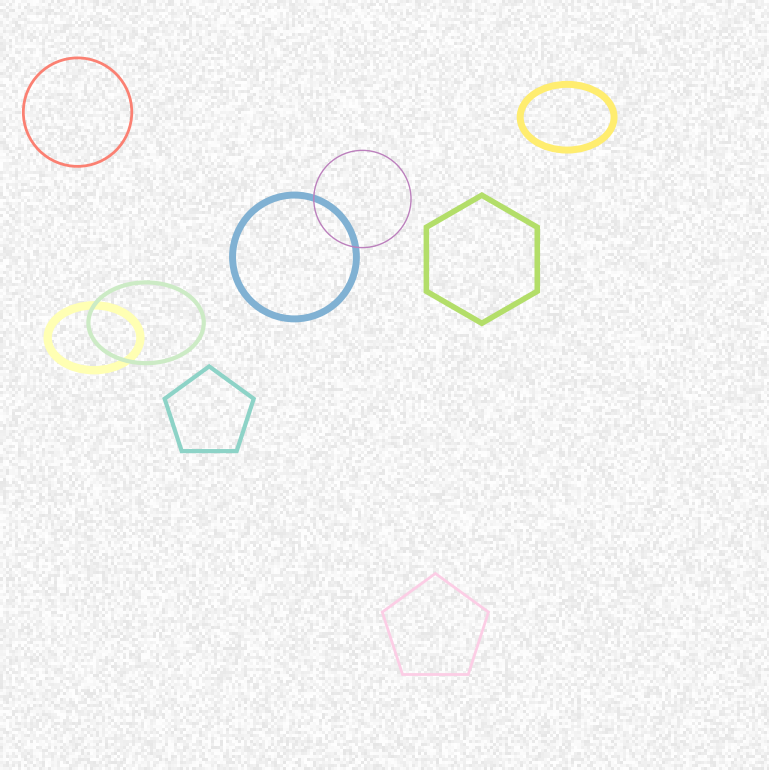[{"shape": "pentagon", "thickness": 1.5, "radius": 0.3, "center": [0.272, 0.463]}, {"shape": "oval", "thickness": 3, "radius": 0.3, "center": [0.122, 0.561]}, {"shape": "circle", "thickness": 1, "radius": 0.35, "center": [0.101, 0.854]}, {"shape": "circle", "thickness": 2.5, "radius": 0.4, "center": [0.382, 0.666]}, {"shape": "hexagon", "thickness": 2, "radius": 0.42, "center": [0.626, 0.663]}, {"shape": "pentagon", "thickness": 1, "radius": 0.36, "center": [0.565, 0.183]}, {"shape": "circle", "thickness": 0.5, "radius": 0.32, "center": [0.471, 0.742]}, {"shape": "oval", "thickness": 1.5, "radius": 0.37, "center": [0.19, 0.581]}, {"shape": "oval", "thickness": 2.5, "radius": 0.3, "center": [0.737, 0.848]}]